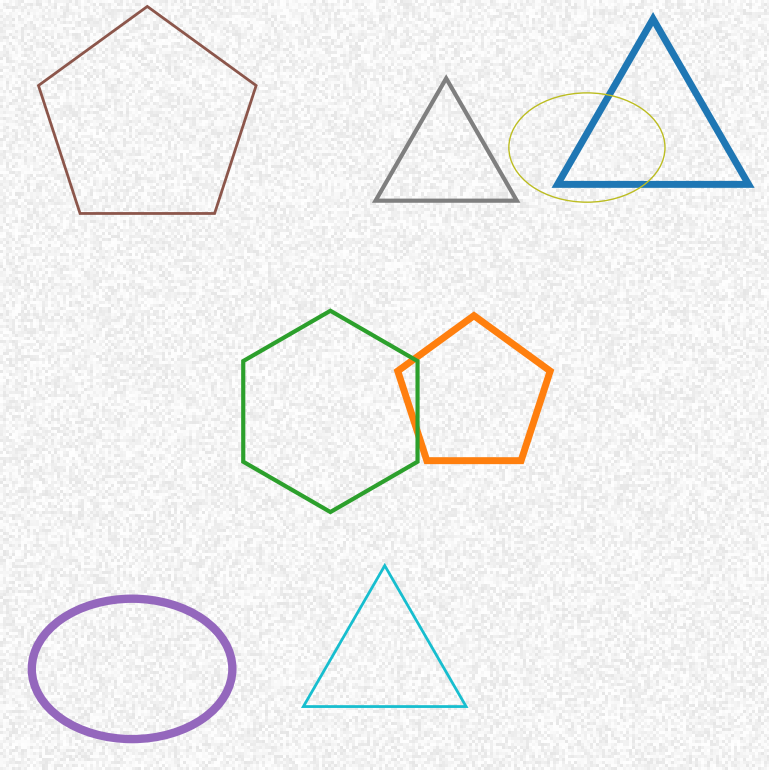[{"shape": "triangle", "thickness": 2.5, "radius": 0.72, "center": [0.848, 0.832]}, {"shape": "pentagon", "thickness": 2.5, "radius": 0.52, "center": [0.616, 0.486]}, {"shape": "hexagon", "thickness": 1.5, "radius": 0.65, "center": [0.429, 0.466]}, {"shape": "oval", "thickness": 3, "radius": 0.65, "center": [0.172, 0.131]}, {"shape": "pentagon", "thickness": 1, "radius": 0.74, "center": [0.191, 0.843]}, {"shape": "triangle", "thickness": 1.5, "radius": 0.53, "center": [0.579, 0.792]}, {"shape": "oval", "thickness": 0.5, "radius": 0.51, "center": [0.762, 0.808]}, {"shape": "triangle", "thickness": 1, "radius": 0.61, "center": [0.5, 0.143]}]